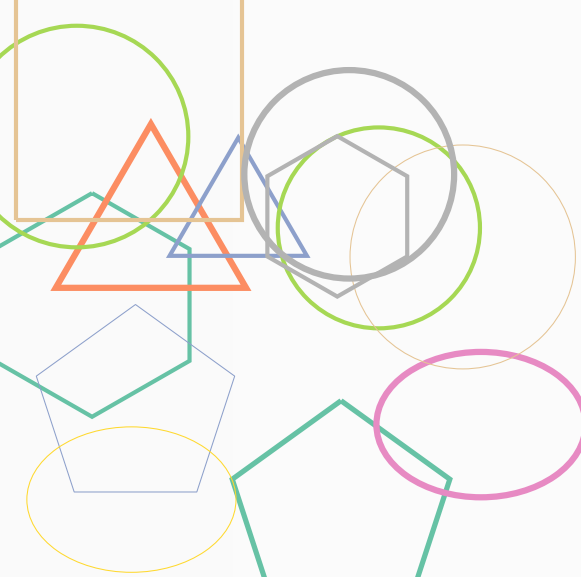[{"shape": "hexagon", "thickness": 2, "radius": 0.97, "center": [0.158, 0.471]}, {"shape": "pentagon", "thickness": 2.5, "radius": 0.98, "center": [0.587, 0.108]}, {"shape": "triangle", "thickness": 3, "radius": 0.94, "center": [0.26, 0.595]}, {"shape": "triangle", "thickness": 2, "radius": 0.68, "center": [0.41, 0.624]}, {"shape": "pentagon", "thickness": 0.5, "radius": 0.9, "center": [0.233, 0.292]}, {"shape": "oval", "thickness": 3, "radius": 0.9, "center": [0.827, 0.264]}, {"shape": "circle", "thickness": 2, "radius": 0.96, "center": [0.132, 0.763]}, {"shape": "circle", "thickness": 2, "radius": 0.87, "center": [0.652, 0.605]}, {"shape": "oval", "thickness": 0.5, "radius": 0.9, "center": [0.226, 0.134]}, {"shape": "square", "thickness": 2, "radius": 0.97, "center": [0.221, 0.812]}, {"shape": "circle", "thickness": 0.5, "radius": 0.97, "center": [0.796, 0.554]}, {"shape": "circle", "thickness": 3, "radius": 0.9, "center": [0.601, 0.697]}, {"shape": "hexagon", "thickness": 2, "radius": 0.69, "center": [0.58, 0.625]}]